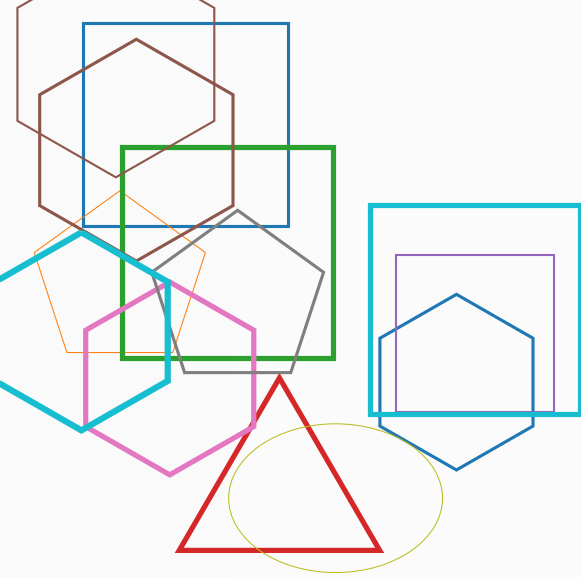[{"shape": "hexagon", "thickness": 1.5, "radius": 0.76, "center": [0.785, 0.337]}, {"shape": "square", "thickness": 1.5, "radius": 0.88, "center": [0.32, 0.784]}, {"shape": "pentagon", "thickness": 0.5, "radius": 0.77, "center": [0.206, 0.514]}, {"shape": "square", "thickness": 2.5, "radius": 0.91, "center": [0.391, 0.562]}, {"shape": "triangle", "thickness": 2.5, "radius": 1.0, "center": [0.481, 0.146]}, {"shape": "square", "thickness": 1, "radius": 0.68, "center": [0.817, 0.421]}, {"shape": "hexagon", "thickness": 1, "radius": 0.98, "center": [0.199, 0.888]}, {"shape": "hexagon", "thickness": 1.5, "radius": 0.96, "center": [0.235, 0.739]}, {"shape": "hexagon", "thickness": 2.5, "radius": 0.83, "center": [0.292, 0.344]}, {"shape": "pentagon", "thickness": 1.5, "radius": 0.78, "center": [0.409, 0.48]}, {"shape": "oval", "thickness": 0.5, "radius": 0.92, "center": [0.577, 0.136]}, {"shape": "hexagon", "thickness": 3, "radius": 0.86, "center": [0.14, 0.425]}, {"shape": "square", "thickness": 2.5, "radius": 0.9, "center": [0.817, 0.464]}]